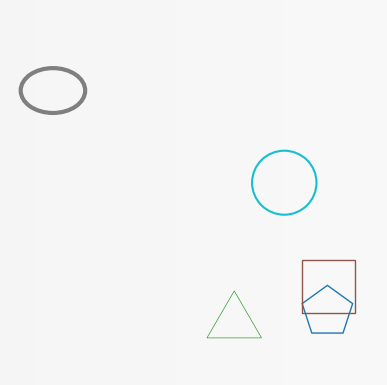[{"shape": "pentagon", "thickness": 1, "radius": 0.34, "center": [0.845, 0.19]}, {"shape": "triangle", "thickness": 0.5, "radius": 0.41, "center": [0.605, 0.163]}, {"shape": "square", "thickness": 1, "radius": 0.34, "center": [0.848, 0.256]}, {"shape": "oval", "thickness": 3, "radius": 0.42, "center": [0.137, 0.765]}, {"shape": "circle", "thickness": 1.5, "radius": 0.42, "center": [0.734, 0.525]}]